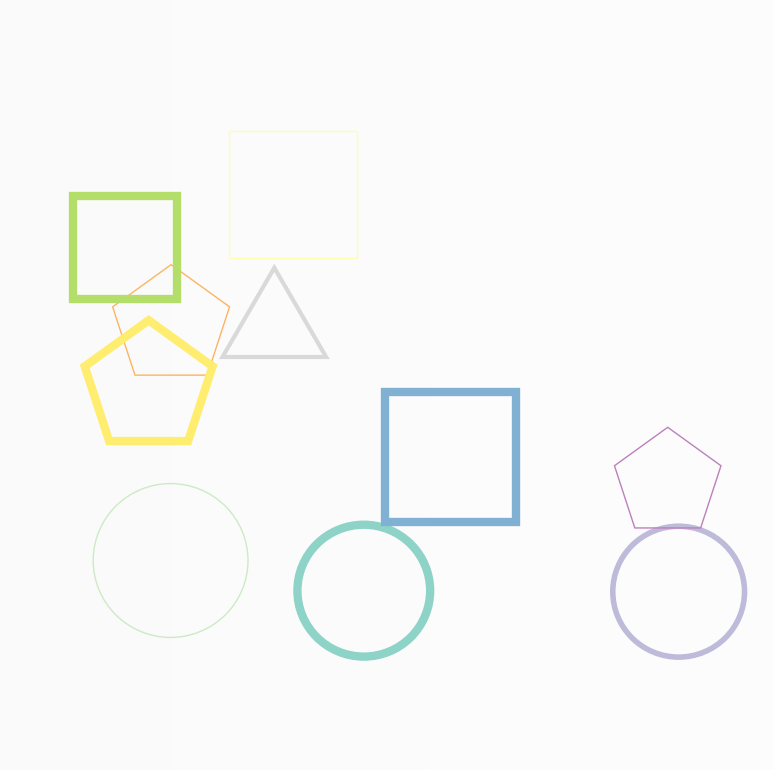[{"shape": "circle", "thickness": 3, "radius": 0.43, "center": [0.469, 0.233]}, {"shape": "square", "thickness": 0.5, "radius": 0.41, "center": [0.378, 0.747]}, {"shape": "circle", "thickness": 2, "radius": 0.42, "center": [0.876, 0.232]}, {"shape": "square", "thickness": 3, "radius": 0.42, "center": [0.581, 0.406]}, {"shape": "pentagon", "thickness": 0.5, "radius": 0.4, "center": [0.221, 0.577]}, {"shape": "square", "thickness": 3, "radius": 0.34, "center": [0.161, 0.679]}, {"shape": "triangle", "thickness": 1.5, "radius": 0.39, "center": [0.354, 0.575]}, {"shape": "pentagon", "thickness": 0.5, "radius": 0.36, "center": [0.862, 0.373]}, {"shape": "circle", "thickness": 0.5, "radius": 0.5, "center": [0.22, 0.272]}, {"shape": "pentagon", "thickness": 3, "radius": 0.43, "center": [0.192, 0.497]}]